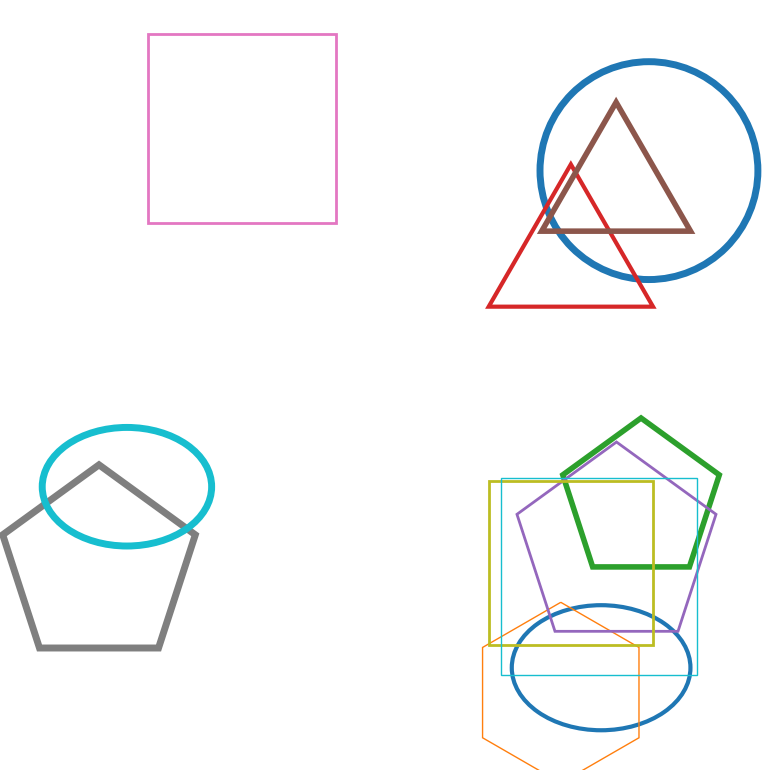[{"shape": "oval", "thickness": 1.5, "radius": 0.58, "center": [0.781, 0.133]}, {"shape": "circle", "thickness": 2.5, "radius": 0.71, "center": [0.843, 0.778]}, {"shape": "hexagon", "thickness": 0.5, "radius": 0.59, "center": [0.728, 0.101]}, {"shape": "pentagon", "thickness": 2, "radius": 0.53, "center": [0.833, 0.35]}, {"shape": "triangle", "thickness": 1.5, "radius": 0.62, "center": [0.741, 0.663]}, {"shape": "pentagon", "thickness": 1, "radius": 0.68, "center": [0.801, 0.29]}, {"shape": "triangle", "thickness": 2, "radius": 0.56, "center": [0.8, 0.756]}, {"shape": "square", "thickness": 1, "radius": 0.61, "center": [0.314, 0.833]}, {"shape": "pentagon", "thickness": 2.5, "radius": 0.66, "center": [0.129, 0.265]}, {"shape": "square", "thickness": 1, "radius": 0.53, "center": [0.742, 0.268]}, {"shape": "oval", "thickness": 2.5, "radius": 0.55, "center": [0.165, 0.368]}, {"shape": "square", "thickness": 0.5, "radius": 0.64, "center": [0.778, 0.251]}]